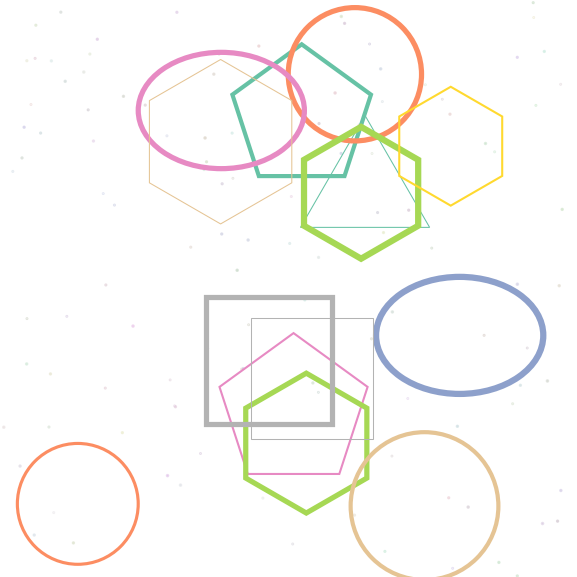[{"shape": "pentagon", "thickness": 2, "radius": 0.63, "center": [0.522, 0.796]}, {"shape": "triangle", "thickness": 0.5, "radius": 0.65, "center": [0.632, 0.67]}, {"shape": "circle", "thickness": 1.5, "radius": 0.52, "center": [0.135, 0.127]}, {"shape": "circle", "thickness": 2.5, "radius": 0.58, "center": [0.615, 0.871]}, {"shape": "oval", "thickness": 3, "radius": 0.72, "center": [0.796, 0.418]}, {"shape": "oval", "thickness": 2.5, "radius": 0.72, "center": [0.383, 0.808]}, {"shape": "pentagon", "thickness": 1, "radius": 0.67, "center": [0.508, 0.287]}, {"shape": "hexagon", "thickness": 3, "radius": 0.57, "center": [0.625, 0.665]}, {"shape": "hexagon", "thickness": 2.5, "radius": 0.61, "center": [0.53, 0.232]}, {"shape": "hexagon", "thickness": 1, "radius": 0.51, "center": [0.78, 0.746]}, {"shape": "hexagon", "thickness": 0.5, "radius": 0.71, "center": [0.382, 0.754]}, {"shape": "circle", "thickness": 2, "radius": 0.64, "center": [0.735, 0.123]}, {"shape": "square", "thickness": 2.5, "radius": 0.55, "center": [0.465, 0.375]}, {"shape": "square", "thickness": 0.5, "radius": 0.53, "center": [0.54, 0.344]}]